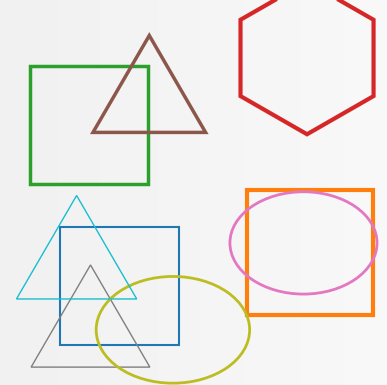[{"shape": "square", "thickness": 1.5, "radius": 0.77, "center": [0.308, 0.257]}, {"shape": "square", "thickness": 3, "radius": 0.81, "center": [0.801, 0.345]}, {"shape": "square", "thickness": 2.5, "radius": 0.77, "center": [0.229, 0.674]}, {"shape": "hexagon", "thickness": 3, "radius": 0.99, "center": [0.792, 0.85]}, {"shape": "triangle", "thickness": 2.5, "radius": 0.84, "center": [0.385, 0.74]}, {"shape": "oval", "thickness": 2, "radius": 0.95, "center": [0.783, 0.369]}, {"shape": "triangle", "thickness": 1, "radius": 0.88, "center": [0.234, 0.135]}, {"shape": "oval", "thickness": 2, "radius": 0.99, "center": [0.446, 0.143]}, {"shape": "triangle", "thickness": 1, "radius": 0.9, "center": [0.198, 0.313]}]